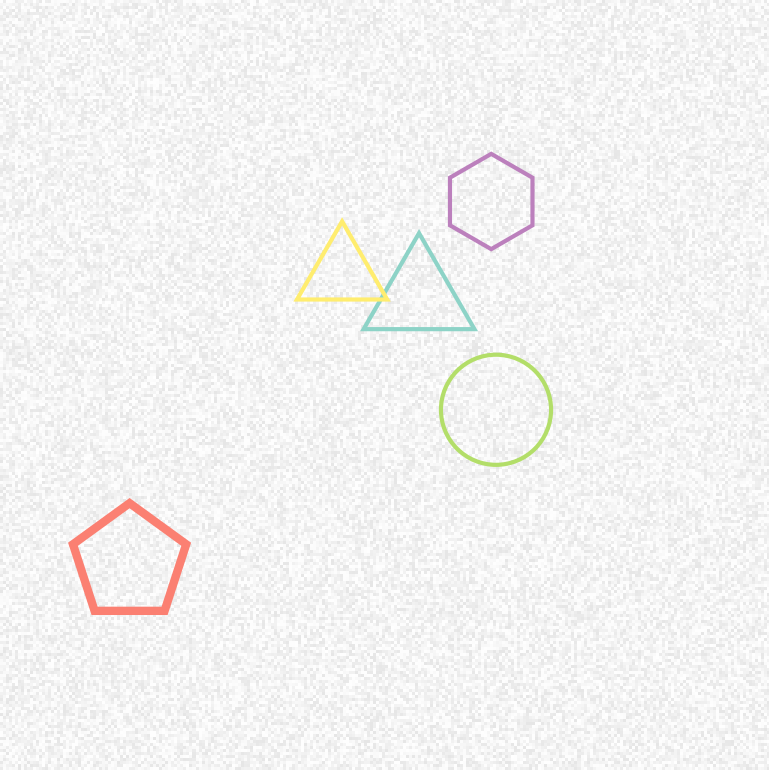[{"shape": "triangle", "thickness": 1.5, "radius": 0.42, "center": [0.544, 0.614]}, {"shape": "pentagon", "thickness": 3, "radius": 0.39, "center": [0.168, 0.269]}, {"shape": "circle", "thickness": 1.5, "radius": 0.36, "center": [0.644, 0.468]}, {"shape": "hexagon", "thickness": 1.5, "radius": 0.31, "center": [0.638, 0.738]}, {"shape": "triangle", "thickness": 1.5, "radius": 0.34, "center": [0.444, 0.645]}]